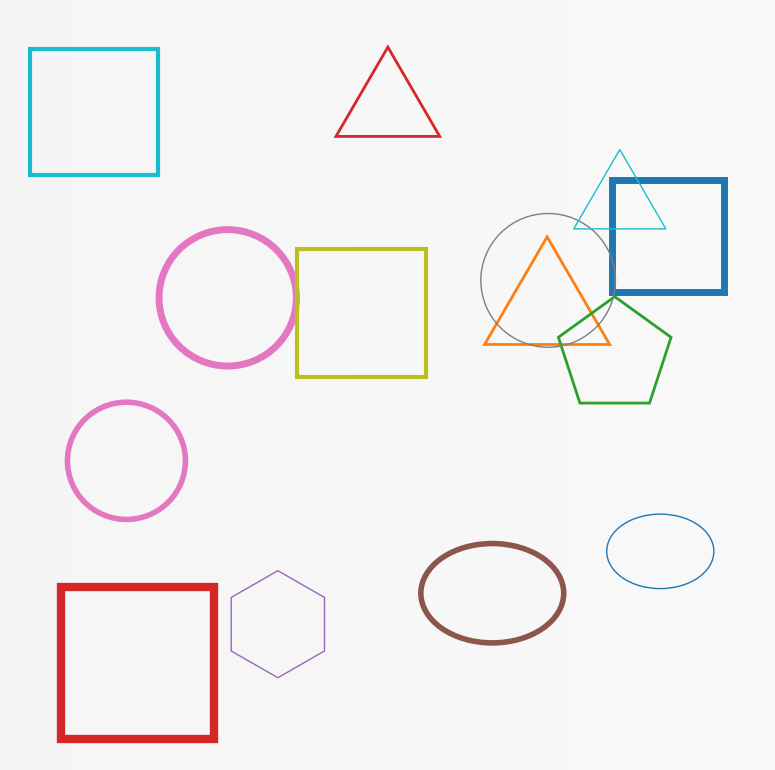[{"shape": "oval", "thickness": 0.5, "radius": 0.35, "center": [0.852, 0.284]}, {"shape": "square", "thickness": 2.5, "radius": 0.36, "center": [0.862, 0.694]}, {"shape": "triangle", "thickness": 1, "radius": 0.47, "center": [0.706, 0.599]}, {"shape": "pentagon", "thickness": 1, "radius": 0.38, "center": [0.793, 0.538]}, {"shape": "square", "thickness": 3, "radius": 0.49, "center": [0.178, 0.139]}, {"shape": "triangle", "thickness": 1, "radius": 0.39, "center": [0.5, 0.862]}, {"shape": "hexagon", "thickness": 0.5, "radius": 0.35, "center": [0.359, 0.189]}, {"shape": "oval", "thickness": 2, "radius": 0.46, "center": [0.635, 0.23]}, {"shape": "circle", "thickness": 2.5, "radius": 0.44, "center": [0.294, 0.613]}, {"shape": "circle", "thickness": 2, "radius": 0.38, "center": [0.163, 0.402]}, {"shape": "circle", "thickness": 0.5, "radius": 0.43, "center": [0.707, 0.636]}, {"shape": "square", "thickness": 1.5, "radius": 0.41, "center": [0.466, 0.594]}, {"shape": "triangle", "thickness": 0.5, "radius": 0.34, "center": [0.8, 0.737]}, {"shape": "square", "thickness": 1.5, "radius": 0.41, "center": [0.121, 0.855]}]